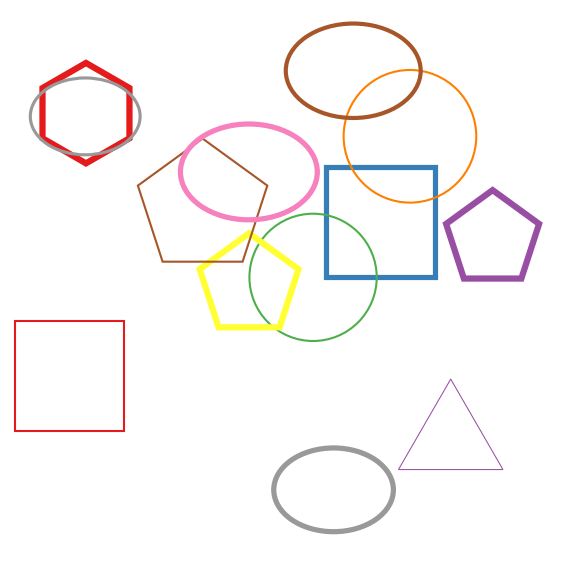[{"shape": "hexagon", "thickness": 3, "radius": 0.43, "center": [0.149, 0.803]}, {"shape": "square", "thickness": 1, "radius": 0.47, "center": [0.12, 0.348]}, {"shape": "square", "thickness": 2.5, "radius": 0.47, "center": [0.659, 0.615]}, {"shape": "circle", "thickness": 1, "radius": 0.55, "center": [0.542, 0.519]}, {"shape": "pentagon", "thickness": 3, "radius": 0.42, "center": [0.853, 0.585]}, {"shape": "triangle", "thickness": 0.5, "radius": 0.52, "center": [0.78, 0.238]}, {"shape": "circle", "thickness": 1, "radius": 0.57, "center": [0.71, 0.763]}, {"shape": "pentagon", "thickness": 3, "radius": 0.45, "center": [0.431, 0.505]}, {"shape": "oval", "thickness": 2, "radius": 0.58, "center": [0.612, 0.877]}, {"shape": "pentagon", "thickness": 1, "radius": 0.59, "center": [0.351, 0.641]}, {"shape": "oval", "thickness": 2.5, "radius": 0.59, "center": [0.431, 0.701]}, {"shape": "oval", "thickness": 2.5, "radius": 0.52, "center": [0.578, 0.151]}, {"shape": "oval", "thickness": 1.5, "radius": 0.48, "center": [0.148, 0.798]}]